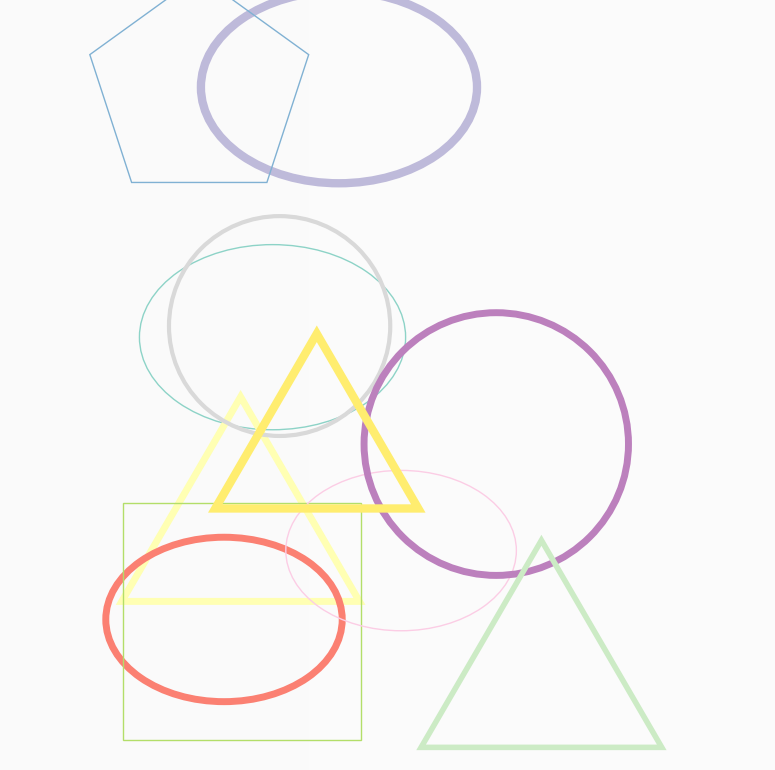[{"shape": "oval", "thickness": 0.5, "radius": 0.86, "center": [0.352, 0.562]}, {"shape": "triangle", "thickness": 2.5, "radius": 0.89, "center": [0.31, 0.307]}, {"shape": "oval", "thickness": 3, "radius": 0.89, "center": [0.437, 0.887]}, {"shape": "oval", "thickness": 2.5, "radius": 0.76, "center": [0.289, 0.196]}, {"shape": "pentagon", "thickness": 0.5, "radius": 0.74, "center": [0.257, 0.883]}, {"shape": "square", "thickness": 0.5, "radius": 0.77, "center": [0.312, 0.193]}, {"shape": "oval", "thickness": 0.5, "radius": 0.74, "center": [0.518, 0.285]}, {"shape": "circle", "thickness": 1.5, "radius": 0.71, "center": [0.361, 0.577]}, {"shape": "circle", "thickness": 2.5, "radius": 0.85, "center": [0.64, 0.423]}, {"shape": "triangle", "thickness": 2, "radius": 0.9, "center": [0.699, 0.119]}, {"shape": "triangle", "thickness": 3, "radius": 0.76, "center": [0.409, 0.415]}]